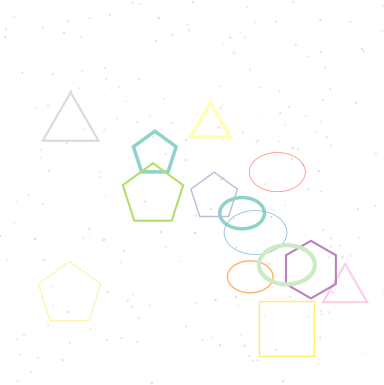[{"shape": "oval", "thickness": 2.5, "radius": 0.29, "center": [0.629, 0.446]}, {"shape": "pentagon", "thickness": 2.5, "radius": 0.29, "center": [0.402, 0.601]}, {"shape": "triangle", "thickness": 2.5, "radius": 0.3, "center": [0.547, 0.674]}, {"shape": "pentagon", "thickness": 1, "radius": 0.32, "center": [0.556, 0.489]}, {"shape": "oval", "thickness": 0.5, "radius": 0.36, "center": [0.72, 0.553]}, {"shape": "oval", "thickness": 0.5, "radius": 0.41, "center": [0.664, 0.396]}, {"shape": "oval", "thickness": 1, "radius": 0.3, "center": [0.65, 0.281]}, {"shape": "pentagon", "thickness": 1.5, "radius": 0.41, "center": [0.397, 0.493]}, {"shape": "triangle", "thickness": 1.5, "radius": 0.33, "center": [0.897, 0.248]}, {"shape": "triangle", "thickness": 1.5, "radius": 0.42, "center": [0.183, 0.676]}, {"shape": "hexagon", "thickness": 1.5, "radius": 0.37, "center": [0.808, 0.3]}, {"shape": "oval", "thickness": 3, "radius": 0.36, "center": [0.745, 0.312]}, {"shape": "pentagon", "thickness": 0.5, "radius": 0.43, "center": [0.181, 0.236]}, {"shape": "square", "thickness": 1, "radius": 0.36, "center": [0.743, 0.147]}]